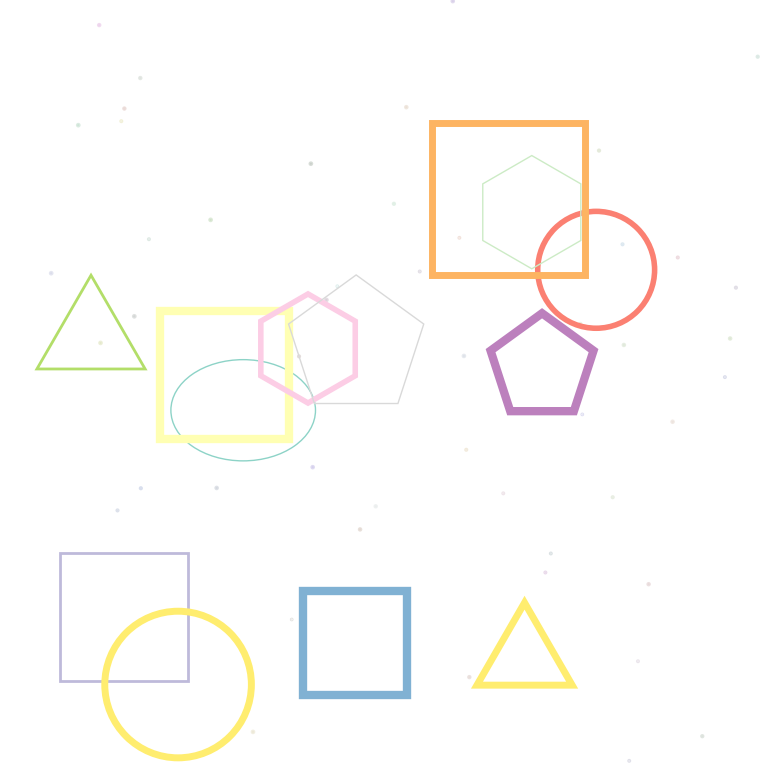[{"shape": "oval", "thickness": 0.5, "radius": 0.47, "center": [0.316, 0.467]}, {"shape": "square", "thickness": 3, "radius": 0.42, "center": [0.292, 0.513]}, {"shape": "square", "thickness": 1, "radius": 0.41, "center": [0.161, 0.199]}, {"shape": "circle", "thickness": 2, "radius": 0.38, "center": [0.774, 0.65]}, {"shape": "square", "thickness": 3, "radius": 0.34, "center": [0.461, 0.165]}, {"shape": "square", "thickness": 2.5, "radius": 0.49, "center": [0.66, 0.741]}, {"shape": "triangle", "thickness": 1, "radius": 0.41, "center": [0.118, 0.561]}, {"shape": "hexagon", "thickness": 2, "radius": 0.35, "center": [0.4, 0.547]}, {"shape": "pentagon", "thickness": 0.5, "radius": 0.46, "center": [0.463, 0.551]}, {"shape": "pentagon", "thickness": 3, "radius": 0.35, "center": [0.704, 0.523]}, {"shape": "hexagon", "thickness": 0.5, "radius": 0.37, "center": [0.691, 0.724]}, {"shape": "circle", "thickness": 2.5, "radius": 0.48, "center": [0.231, 0.111]}, {"shape": "triangle", "thickness": 2.5, "radius": 0.36, "center": [0.681, 0.146]}]